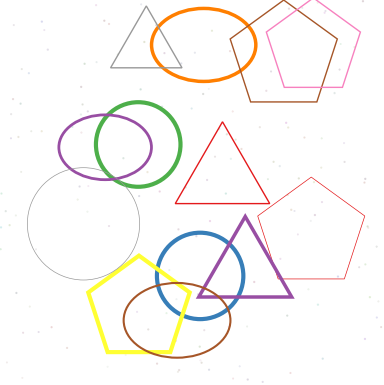[{"shape": "triangle", "thickness": 1, "radius": 0.71, "center": [0.578, 0.542]}, {"shape": "pentagon", "thickness": 0.5, "radius": 0.73, "center": [0.808, 0.394]}, {"shape": "circle", "thickness": 3, "radius": 0.56, "center": [0.52, 0.283]}, {"shape": "circle", "thickness": 3, "radius": 0.55, "center": [0.359, 0.625]}, {"shape": "triangle", "thickness": 2.5, "radius": 0.7, "center": [0.637, 0.298]}, {"shape": "oval", "thickness": 2, "radius": 0.6, "center": [0.273, 0.617]}, {"shape": "oval", "thickness": 2.5, "radius": 0.68, "center": [0.529, 0.883]}, {"shape": "pentagon", "thickness": 3, "radius": 0.69, "center": [0.361, 0.197]}, {"shape": "pentagon", "thickness": 1, "radius": 0.73, "center": [0.737, 0.854]}, {"shape": "oval", "thickness": 1.5, "radius": 0.69, "center": [0.46, 0.168]}, {"shape": "pentagon", "thickness": 1, "radius": 0.64, "center": [0.814, 0.877]}, {"shape": "circle", "thickness": 0.5, "radius": 0.73, "center": [0.217, 0.419]}, {"shape": "triangle", "thickness": 1, "radius": 0.54, "center": [0.38, 0.877]}]